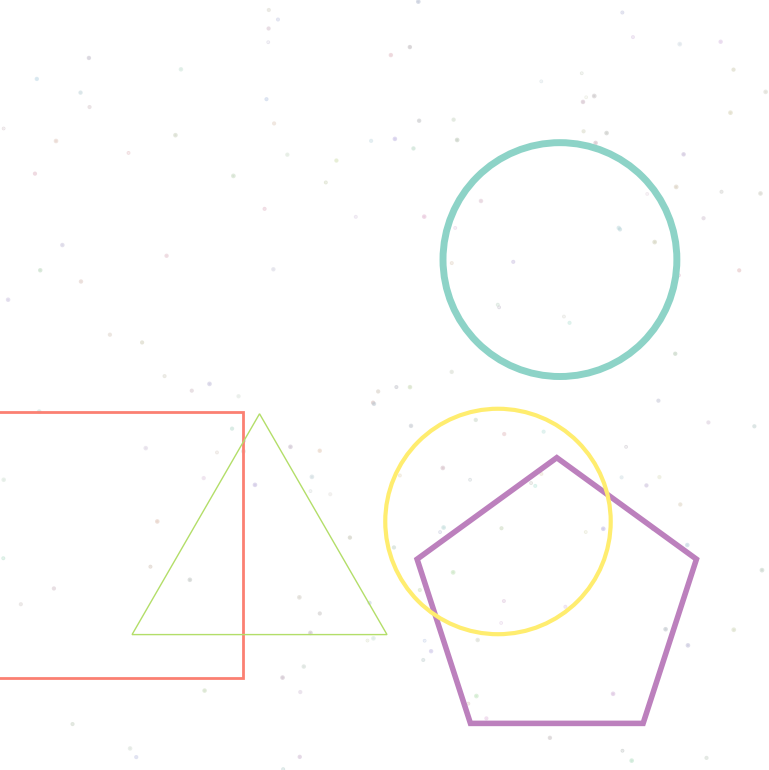[{"shape": "circle", "thickness": 2.5, "radius": 0.76, "center": [0.727, 0.663]}, {"shape": "square", "thickness": 1, "radius": 0.86, "center": [0.143, 0.293]}, {"shape": "triangle", "thickness": 0.5, "radius": 0.96, "center": [0.337, 0.271]}, {"shape": "pentagon", "thickness": 2, "radius": 0.95, "center": [0.723, 0.215]}, {"shape": "circle", "thickness": 1.5, "radius": 0.73, "center": [0.647, 0.323]}]